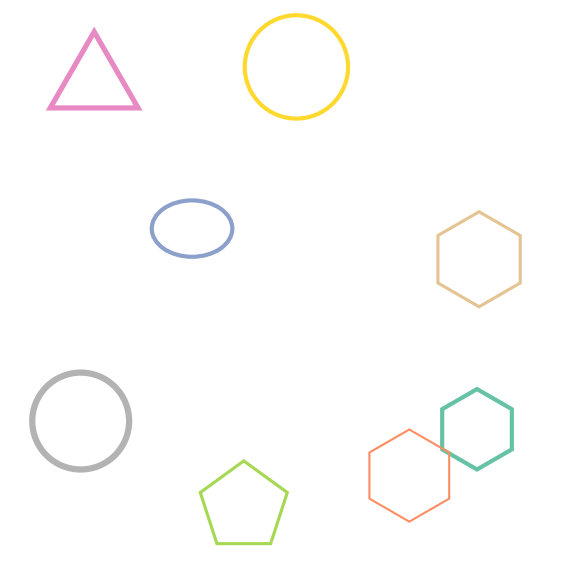[{"shape": "hexagon", "thickness": 2, "radius": 0.35, "center": [0.826, 0.256]}, {"shape": "hexagon", "thickness": 1, "radius": 0.4, "center": [0.709, 0.176]}, {"shape": "oval", "thickness": 2, "radius": 0.35, "center": [0.333, 0.603]}, {"shape": "triangle", "thickness": 2.5, "radius": 0.44, "center": [0.163, 0.856]}, {"shape": "pentagon", "thickness": 1.5, "radius": 0.4, "center": [0.422, 0.122]}, {"shape": "circle", "thickness": 2, "radius": 0.45, "center": [0.513, 0.883]}, {"shape": "hexagon", "thickness": 1.5, "radius": 0.41, "center": [0.83, 0.55]}, {"shape": "circle", "thickness": 3, "radius": 0.42, "center": [0.14, 0.27]}]